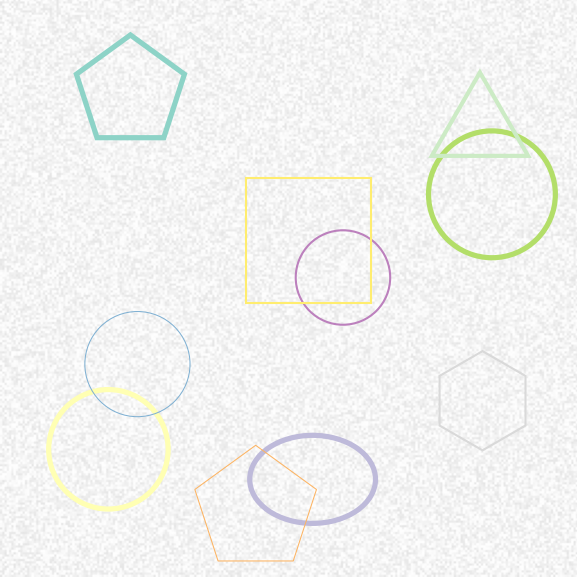[{"shape": "pentagon", "thickness": 2.5, "radius": 0.49, "center": [0.226, 0.84]}, {"shape": "circle", "thickness": 2.5, "radius": 0.52, "center": [0.188, 0.221]}, {"shape": "oval", "thickness": 2.5, "radius": 0.54, "center": [0.541, 0.169]}, {"shape": "circle", "thickness": 0.5, "radius": 0.46, "center": [0.238, 0.369]}, {"shape": "pentagon", "thickness": 0.5, "radius": 0.55, "center": [0.443, 0.117]}, {"shape": "circle", "thickness": 2.5, "radius": 0.55, "center": [0.852, 0.663]}, {"shape": "hexagon", "thickness": 1, "radius": 0.43, "center": [0.836, 0.305]}, {"shape": "circle", "thickness": 1, "radius": 0.41, "center": [0.594, 0.519]}, {"shape": "triangle", "thickness": 2, "radius": 0.48, "center": [0.831, 0.777]}, {"shape": "square", "thickness": 1, "radius": 0.54, "center": [0.534, 0.583]}]